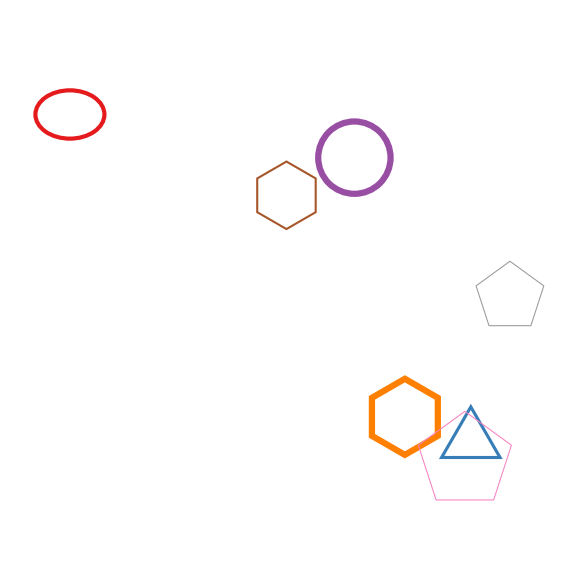[{"shape": "oval", "thickness": 2, "radius": 0.3, "center": [0.121, 0.801]}, {"shape": "triangle", "thickness": 1.5, "radius": 0.29, "center": [0.815, 0.236]}, {"shape": "circle", "thickness": 3, "radius": 0.31, "center": [0.614, 0.726]}, {"shape": "hexagon", "thickness": 3, "radius": 0.33, "center": [0.701, 0.277]}, {"shape": "hexagon", "thickness": 1, "radius": 0.29, "center": [0.496, 0.661]}, {"shape": "pentagon", "thickness": 0.5, "radius": 0.42, "center": [0.805, 0.202]}, {"shape": "pentagon", "thickness": 0.5, "radius": 0.31, "center": [0.883, 0.485]}]